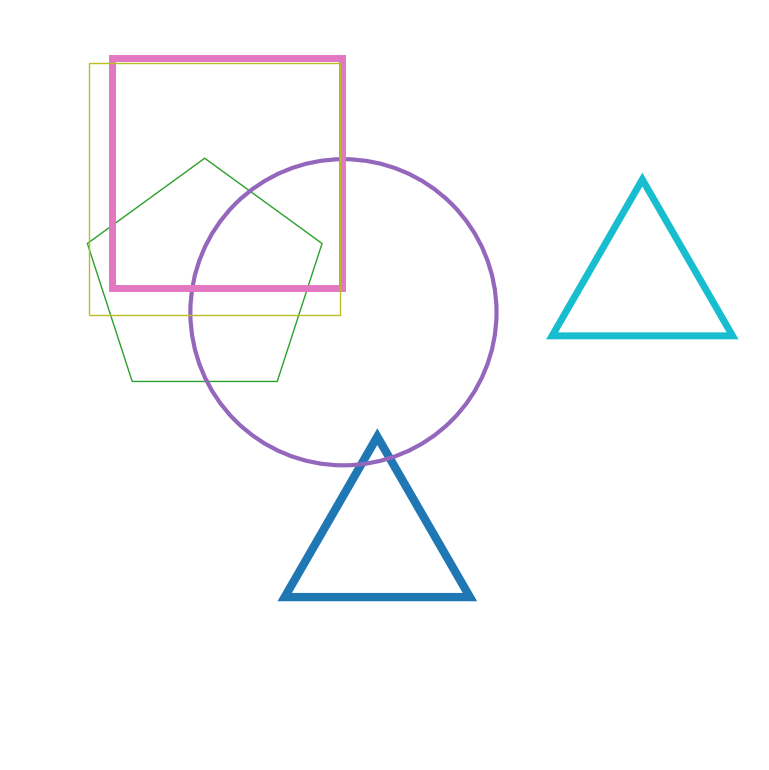[{"shape": "triangle", "thickness": 3, "radius": 0.69, "center": [0.49, 0.294]}, {"shape": "pentagon", "thickness": 0.5, "radius": 0.8, "center": [0.266, 0.634]}, {"shape": "circle", "thickness": 1.5, "radius": 0.99, "center": [0.446, 0.594]}, {"shape": "square", "thickness": 2.5, "radius": 0.75, "center": [0.295, 0.775]}, {"shape": "square", "thickness": 0.5, "radius": 0.82, "center": [0.279, 0.755]}, {"shape": "triangle", "thickness": 2.5, "radius": 0.68, "center": [0.834, 0.632]}]